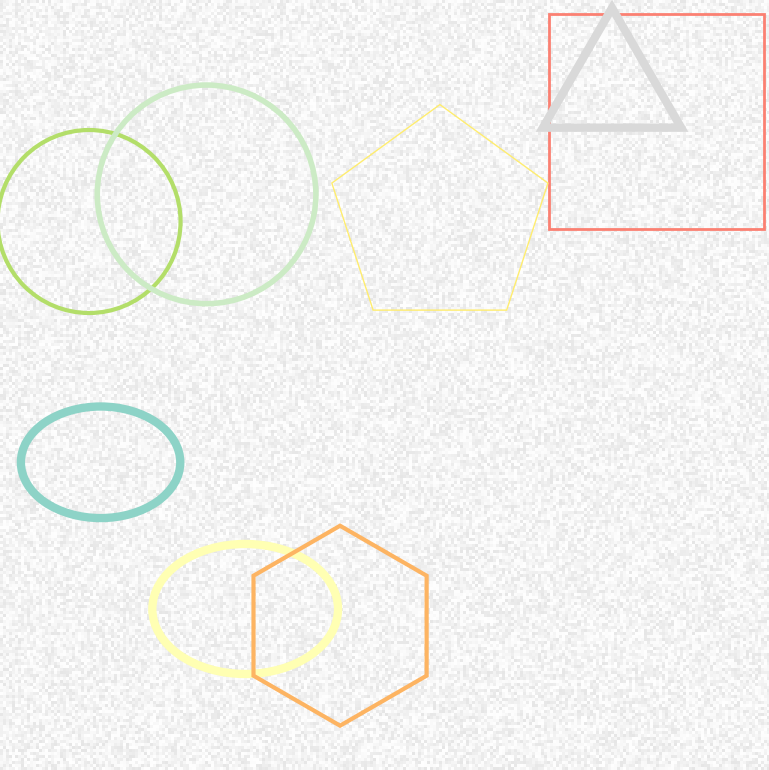[{"shape": "oval", "thickness": 3, "radius": 0.52, "center": [0.131, 0.4]}, {"shape": "oval", "thickness": 3, "radius": 0.6, "center": [0.318, 0.209]}, {"shape": "square", "thickness": 1, "radius": 0.7, "center": [0.852, 0.842]}, {"shape": "hexagon", "thickness": 1.5, "radius": 0.65, "center": [0.442, 0.187]}, {"shape": "circle", "thickness": 1.5, "radius": 0.59, "center": [0.116, 0.712]}, {"shape": "triangle", "thickness": 3, "radius": 0.52, "center": [0.795, 0.886]}, {"shape": "circle", "thickness": 2, "radius": 0.71, "center": [0.268, 0.748]}, {"shape": "pentagon", "thickness": 0.5, "radius": 0.74, "center": [0.571, 0.717]}]